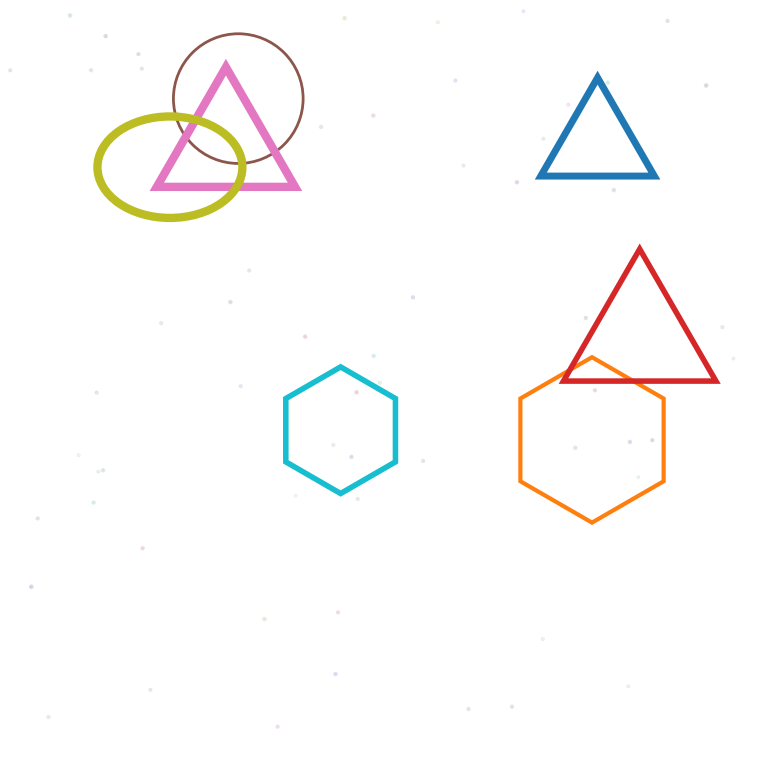[{"shape": "triangle", "thickness": 2.5, "radius": 0.43, "center": [0.776, 0.814]}, {"shape": "hexagon", "thickness": 1.5, "radius": 0.54, "center": [0.769, 0.429]}, {"shape": "triangle", "thickness": 2, "radius": 0.57, "center": [0.831, 0.562]}, {"shape": "circle", "thickness": 1, "radius": 0.42, "center": [0.309, 0.872]}, {"shape": "triangle", "thickness": 3, "radius": 0.52, "center": [0.293, 0.809]}, {"shape": "oval", "thickness": 3, "radius": 0.47, "center": [0.221, 0.783]}, {"shape": "hexagon", "thickness": 2, "radius": 0.41, "center": [0.442, 0.441]}]